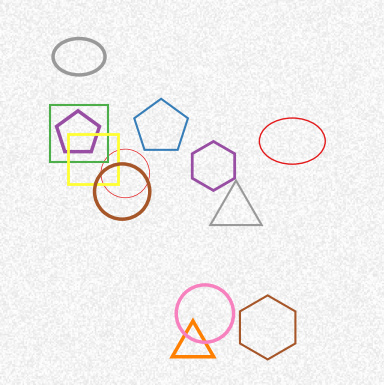[{"shape": "oval", "thickness": 1, "radius": 0.43, "center": [0.759, 0.633]}, {"shape": "circle", "thickness": 0.5, "radius": 0.32, "center": [0.325, 0.549]}, {"shape": "pentagon", "thickness": 1.5, "radius": 0.37, "center": [0.418, 0.67]}, {"shape": "square", "thickness": 1.5, "radius": 0.37, "center": [0.205, 0.653]}, {"shape": "pentagon", "thickness": 2.5, "radius": 0.29, "center": [0.203, 0.654]}, {"shape": "hexagon", "thickness": 2, "radius": 0.32, "center": [0.554, 0.569]}, {"shape": "triangle", "thickness": 2.5, "radius": 0.31, "center": [0.501, 0.104]}, {"shape": "square", "thickness": 2, "radius": 0.32, "center": [0.242, 0.587]}, {"shape": "circle", "thickness": 2.5, "radius": 0.36, "center": [0.317, 0.503]}, {"shape": "hexagon", "thickness": 1.5, "radius": 0.42, "center": [0.695, 0.15]}, {"shape": "circle", "thickness": 2.5, "radius": 0.37, "center": [0.532, 0.186]}, {"shape": "oval", "thickness": 2.5, "radius": 0.34, "center": [0.205, 0.853]}, {"shape": "triangle", "thickness": 1.5, "radius": 0.39, "center": [0.613, 0.454]}]